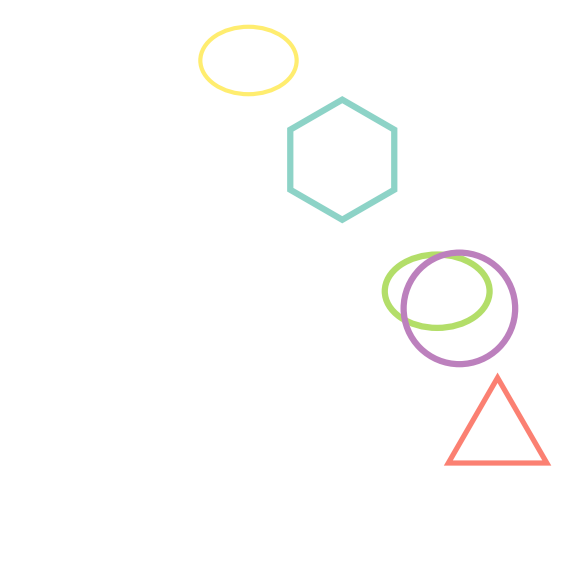[{"shape": "hexagon", "thickness": 3, "radius": 0.52, "center": [0.593, 0.723]}, {"shape": "triangle", "thickness": 2.5, "radius": 0.49, "center": [0.862, 0.247]}, {"shape": "oval", "thickness": 3, "radius": 0.45, "center": [0.757, 0.495]}, {"shape": "circle", "thickness": 3, "radius": 0.48, "center": [0.795, 0.465]}, {"shape": "oval", "thickness": 2, "radius": 0.42, "center": [0.43, 0.894]}]